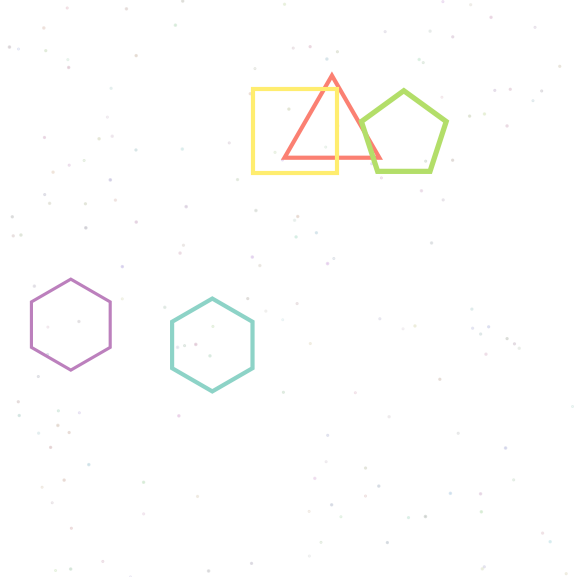[{"shape": "hexagon", "thickness": 2, "radius": 0.4, "center": [0.368, 0.402]}, {"shape": "triangle", "thickness": 2, "radius": 0.47, "center": [0.575, 0.773]}, {"shape": "pentagon", "thickness": 2.5, "radius": 0.39, "center": [0.699, 0.765]}, {"shape": "hexagon", "thickness": 1.5, "radius": 0.39, "center": [0.123, 0.437]}, {"shape": "square", "thickness": 2, "radius": 0.36, "center": [0.511, 0.772]}]